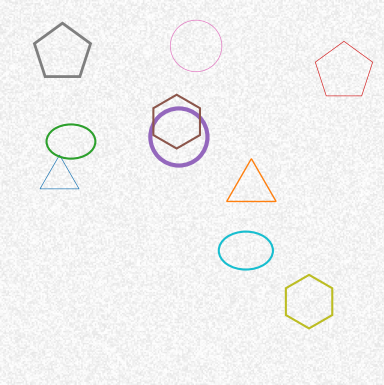[{"shape": "triangle", "thickness": 0.5, "radius": 0.29, "center": [0.155, 0.539]}, {"shape": "triangle", "thickness": 1, "radius": 0.37, "center": [0.653, 0.514]}, {"shape": "oval", "thickness": 1.5, "radius": 0.32, "center": [0.184, 0.632]}, {"shape": "pentagon", "thickness": 0.5, "radius": 0.39, "center": [0.893, 0.814]}, {"shape": "circle", "thickness": 3, "radius": 0.37, "center": [0.465, 0.644]}, {"shape": "hexagon", "thickness": 1.5, "radius": 0.35, "center": [0.459, 0.684]}, {"shape": "circle", "thickness": 0.5, "radius": 0.33, "center": [0.509, 0.881]}, {"shape": "pentagon", "thickness": 2, "radius": 0.38, "center": [0.162, 0.863]}, {"shape": "hexagon", "thickness": 1.5, "radius": 0.35, "center": [0.803, 0.217]}, {"shape": "oval", "thickness": 1.5, "radius": 0.35, "center": [0.639, 0.349]}]